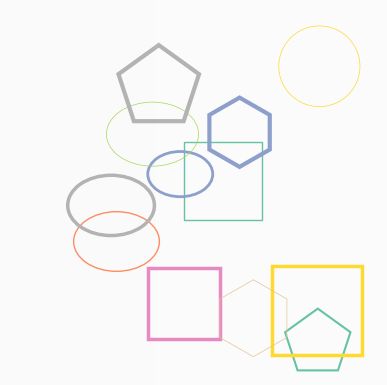[{"shape": "square", "thickness": 1, "radius": 0.5, "center": [0.576, 0.53]}, {"shape": "pentagon", "thickness": 1.5, "radius": 0.44, "center": [0.82, 0.11]}, {"shape": "oval", "thickness": 1, "radius": 0.55, "center": [0.301, 0.373]}, {"shape": "oval", "thickness": 2, "radius": 0.42, "center": [0.465, 0.548]}, {"shape": "hexagon", "thickness": 3, "radius": 0.45, "center": [0.618, 0.657]}, {"shape": "square", "thickness": 2.5, "radius": 0.46, "center": [0.474, 0.212]}, {"shape": "oval", "thickness": 0.5, "radius": 0.59, "center": [0.394, 0.652]}, {"shape": "circle", "thickness": 0.5, "radius": 0.52, "center": [0.824, 0.828]}, {"shape": "square", "thickness": 2.5, "radius": 0.58, "center": [0.817, 0.193]}, {"shape": "hexagon", "thickness": 0.5, "radius": 0.5, "center": [0.654, 0.173]}, {"shape": "oval", "thickness": 2.5, "radius": 0.56, "center": [0.287, 0.466]}, {"shape": "pentagon", "thickness": 3, "radius": 0.55, "center": [0.41, 0.774]}]